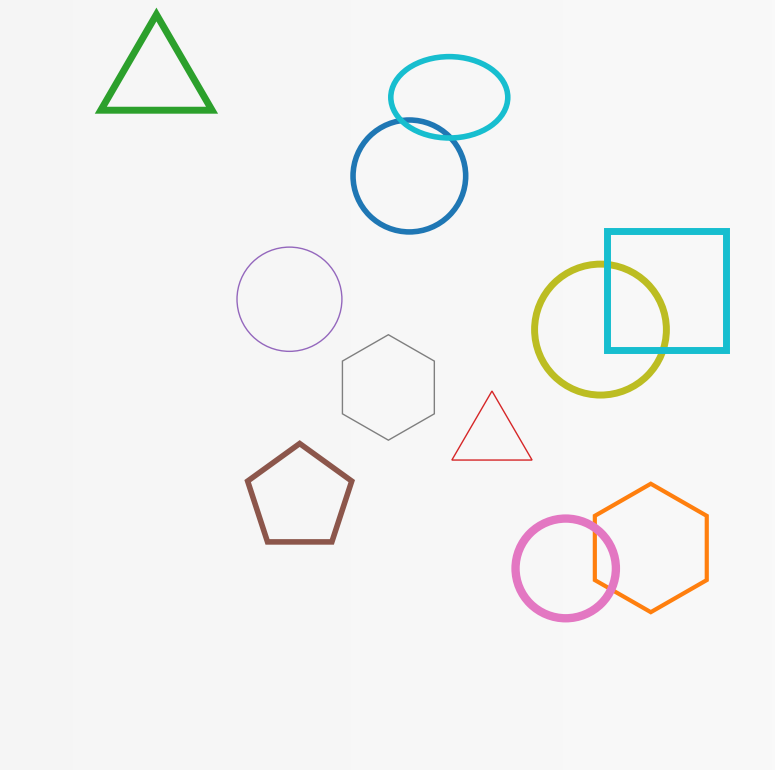[{"shape": "circle", "thickness": 2, "radius": 0.36, "center": [0.528, 0.771]}, {"shape": "hexagon", "thickness": 1.5, "radius": 0.42, "center": [0.84, 0.288]}, {"shape": "triangle", "thickness": 2.5, "radius": 0.41, "center": [0.202, 0.898]}, {"shape": "triangle", "thickness": 0.5, "radius": 0.3, "center": [0.635, 0.432]}, {"shape": "circle", "thickness": 0.5, "radius": 0.34, "center": [0.373, 0.611]}, {"shape": "pentagon", "thickness": 2, "radius": 0.35, "center": [0.387, 0.353]}, {"shape": "circle", "thickness": 3, "radius": 0.32, "center": [0.73, 0.262]}, {"shape": "hexagon", "thickness": 0.5, "radius": 0.34, "center": [0.501, 0.497]}, {"shape": "circle", "thickness": 2.5, "radius": 0.43, "center": [0.775, 0.572]}, {"shape": "square", "thickness": 2.5, "radius": 0.39, "center": [0.86, 0.623]}, {"shape": "oval", "thickness": 2, "radius": 0.38, "center": [0.58, 0.874]}]